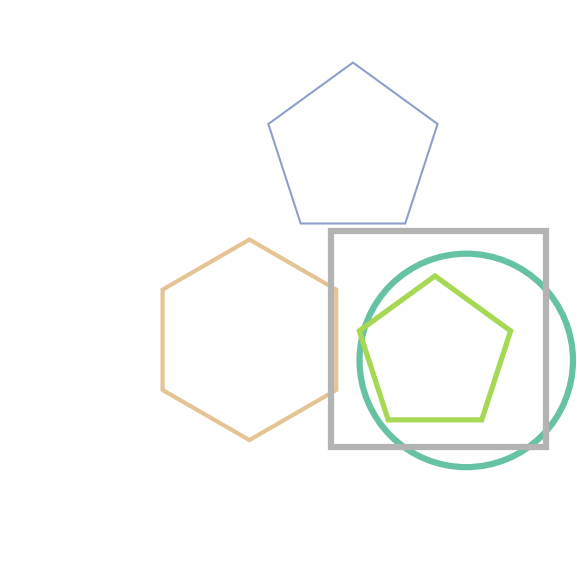[{"shape": "circle", "thickness": 3, "radius": 0.92, "center": [0.807, 0.375]}, {"shape": "pentagon", "thickness": 1, "radius": 0.77, "center": [0.611, 0.737]}, {"shape": "pentagon", "thickness": 2.5, "radius": 0.69, "center": [0.753, 0.384]}, {"shape": "hexagon", "thickness": 2, "radius": 0.87, "center": [0.432, 0.411]}, {"shape": "square", "thickness": 3, "radius": 0.93, "center": [0.759, 0.412]}]